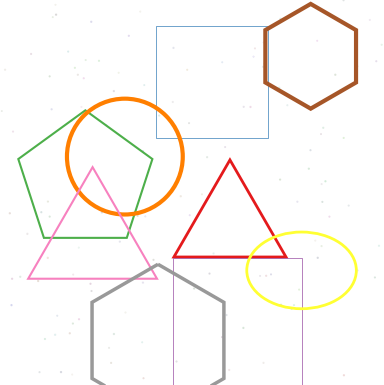[{"shape": "triangle", "thickness": 2, "radius": 0.84, "center": [0.597, 0.417]}, {"shape": "square", "thickness": 0.5, "radius": 0.73, "center": [0.551, 0.787]}, {"shape": "pentagon", "thickness": 1.5, "radius": 0.92, "center": [0.222, 0.53]}, {"shape": "square", "thickness": 0.5, "radius": 0.84, "center": [0.616, 0.161]}, {"shape": "circle", "thickness": 3, "radius": 0.75, "center": [0.324, 0.593]}, {"shape": "oval", "thickness": 2, "radius": 0.71, "center": [0.783, 0.298]}, {"shape": "hexagon", "thickness": 3, "radius": 0.68, "center": [0.807, 0.854]}, {"shape": "triangle", "thickness": 1.5, "radius": 0.97, "center": [0.24, 0.373]}, {"shape": "hexagon", "thickness": 2.5, "radius": 0.99, "center": [0.41, 0.116]}]